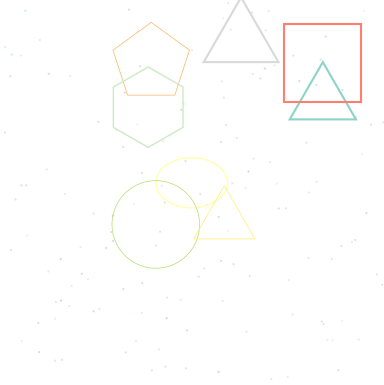[{"shape": "triangle", "thickness": 1.5, "radius": 0.5, "center": [0.839, 0.74]}, {"shape": "oval", "thickness": 1, "radius": 0.47, "center": [0.498, 0.525]}, {"shape": "square", "thickness": 1.5, "radius": 0.51, "center": [0.838, 0.837]}, {"shape": "pentagon", "thickness": 0.5, "radius": 0.52, "center": [0.393, 0.837]}, {"shape": "circle", "thickness": 0.5, "radius": 0.57, "center": [0.405, 0.417]}, {"shape": "triangle", "thickness": 1.5, "radius": 0.56, "center": [0.626, 0.895]}, {"shape": "hexagon", "thickness": 1, "radius": 0.52, "center": [0.385, 0.722]}, {"shape": "triangle", "thickness": 0.5, "radius": 0.46, "center": [0.583, 0.425]}]